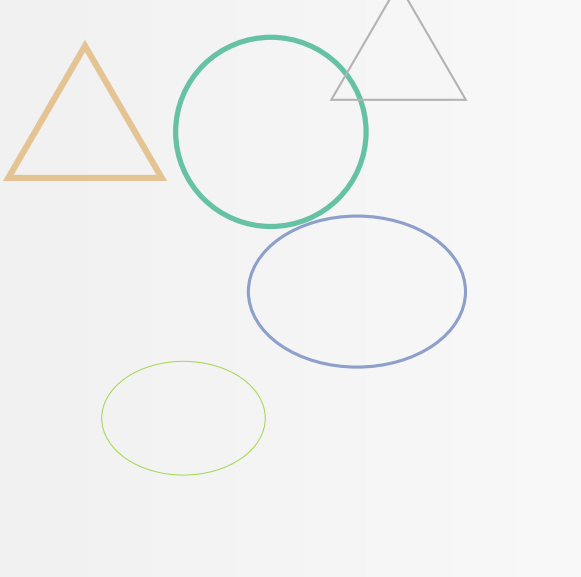[{"shape": "circle", "thickness": 2.5, "radius": 0.82, "center": [0.466, 0.771]}, {"shape": "oval", "thickness": 1.5, "radius": 0.93, "center": [0.614, 0.494]}, {"shape": "oval", "thickness": 0.5, "radius": 0.7, "center": [0.316, 0.275]}, {"shape": "triangle", "thickness": 3, "radius": 0.76, "center": [0.146, 0.767]}, {"shape": "triangle", "thickness": 1, "radius": 0.67, "center": [0.686, 0.893]}]